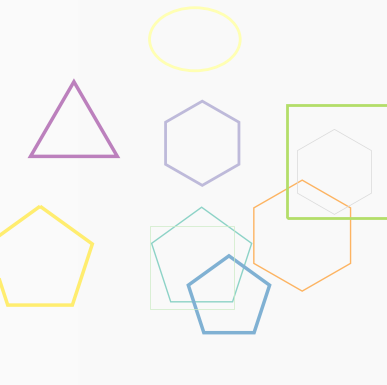[{"shape": "pentagon", "thickness": 1, "radius": 0.68, "center": [0.52, 0.326]}, {"shape": "oval", "thickness": 2, "radius": 0.58, "center": [0.503, 0.898]}, {"shape": "hexagon", "thickness": 2, "radius": 0.55, "center": [0.522, 0.628]}, {"shape": "pentagon", "thickness": 2.5, "radius": 0.55, "center": [0.591, 0.225]}, {"shape": "hexagon", "thickness": 1, "radius": 0.72, "center": [0.78, 0.388]}, {"shape": "square", "thickness": 2, "radius": 0.74, "center": [0.889, 0.581]}, {"shape": "hexagon", "thickness": 0.5, "radius": 0.55, "center": [0.863, 0.554]}, {"shape": "triangle", "thickness": 2.5, "radius": 0.65, "center": [0.191, 0.658]}, {"shape": "square", "thickness": 0.5, "radius": 0.54, "center": [0.495, 0.305]}, {"shape": "pentagon", "thickness": 2.5, "radius": 0.71, "center": [0.103, 0.322]}]